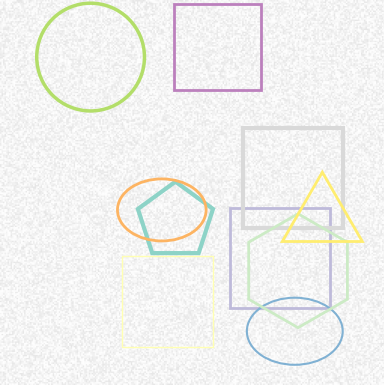[{"shape": "pentagon", "thickness": 3, "radius": 0.51, "center": [0.456, 0.426]}, {"shape": "square", "thickness": 1, "radius": 0.59, "center": [0.434, 0.216]}, {"shape": "square", "thickness": 2, "radius": 0.65, "center": [0.727, 0.329]}, {"shape": "oval", "thickness": 1.5, "radius": 0.62, "center": [0.766, 0.14]}, {"shape": "oval", "thickness": 2, "radius": 0.58, "center": [0.42, 0.455]}, {"shape": "circle", "thickness": 2.5, "radius": 0.7, "center": [0.235, 0.852]}, {"shape": "square", "thickness": 3, "radius": 0.65, "center": [0.761, 0.538]}, {"shape": "square", "thickness": 2, "radius": 0.56, "center": [0.565, 0.878]}, {"shape": "hexagon", "thickness": 2, "radius": 0.74, "center": [0.774, 0.297]}, {"shape": "triangle", "thickness": 2, "radius": 0.6, "center": [0.837, 0.433]}]